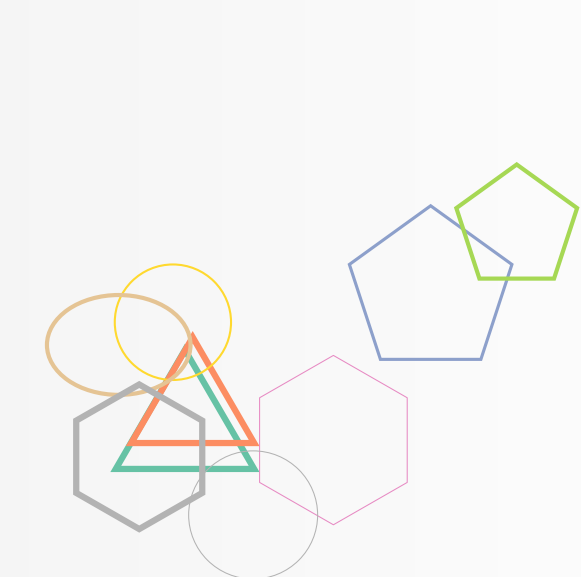[{"shape": "triangle", "thickness": 3, "radius": 0.69, "center": [0.318, 0.256]}, {"shape": "triangle", "thickness": 3, "radius": 0.61, "center": [0.332, 0.293]}, {"shape": "pentagon", "thickness": 1.5, "radius": 0.74, "center": [0.741, 0.496]}, {"shape": "hexagon", "thickness": 0.5, "radius": 0.73, "center": [0.574, 0.237]}, {"shape": "pentagon", "thickness": 2, "radius": 0.55, "center": [0.889, 0.605]}, {"shape": "circle", "thickness": 1, "radius": 0.5, "center": [0.297, 0.441]}, {"shape": "oval", "thickness": 2, "radius": 0.62, "center": [0.204, 0.402]}, {"shape": "circle", "thickness": 0.5, "radius": 0.55, "center": [0.436, 0.107]}, {"shape": "hexagon", "thickness": 3, "radius": 0.63, "center": [0.24, 0.208]}]